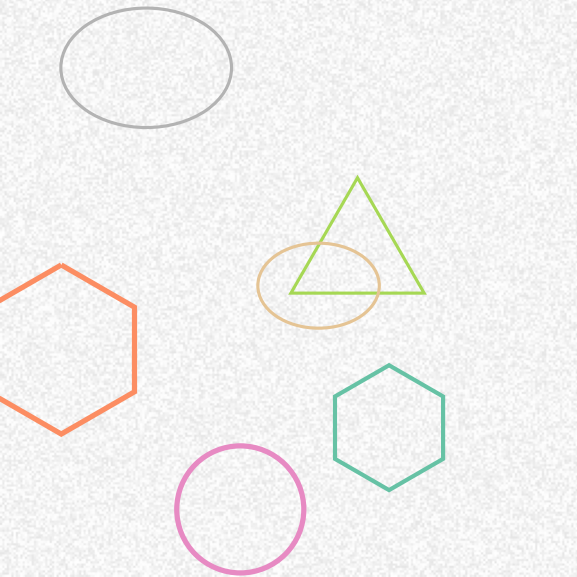[{"shape": "hexagon", "thickness": 2, "radius": 0.54, "center": [0.674, 0.259]}, {"shape": "hexagon", "thickness": 2.5, "radius": 0.73, "center": [0.106, 0.394]}, {"shape": "circle", "thickness": 2.5, "radius": 0.55, "center": [0.416, 0.117]}, {"shape": "triangle", "thickness": 1.5, "radius": 0.67, "center": [0.619, 0.558]}, {"shape": "oval", "thickness": 1.5, "radius": 0.53, "center": [0.552, 0.504]}, {"shape": "oval", "thickness": 1.5, "radius": 0.74, "center": [0.253, 0.882]}]